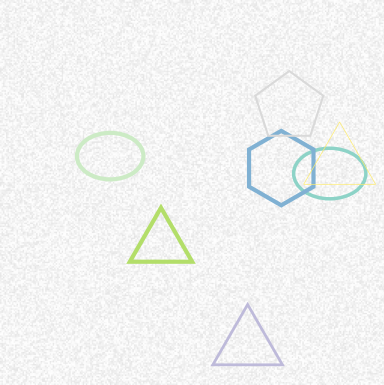[{"shape": "oval", "thickness": 2.5, "radius": 0.47, "center": [0.856, 0.549]}, {"shape": "triangle", "thickness": 2, "radius": 0.52, "center": [0.643, 0.105]}, {"shape": "hexagon", "thickness": 3, "radius": 0.48, "center": [0.731, 0.563]}, {"shape": "triangle", "thickness": 3, "radius": 0.47, "center": [0.418, 0.367]}, {"shape": "pentagon", "thickness": 1.5, "radius": 0.46, "center": [0.751, 0.723]}, {"shape": "oval", "thickness": 3, "radius": 0.43, "center": [0.286, 0.595]}, {"shape": "triangle", "thickness": 0.5, "radius": 0.54, "center": [0.882, 0.575]}]